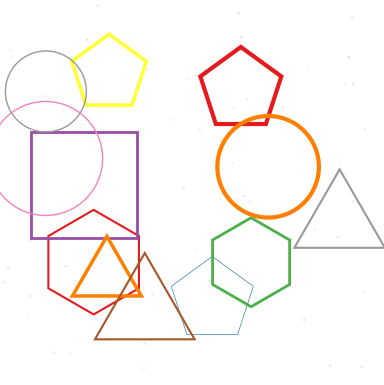[{"shape": "pentagon", "thickness": 3, "radius": 0.55, "center": [0.626, 0.767]}, {"shape": "hexagon", "thickness": 1.5, "radius": 0.68, "center": [0.243, 0.319]}, {"shape": "pentagon", "thickness": 0.5, "radius": 0.56, "center": [0.551, 0.222]}, {"shape": "hexagon", "thickness": 2, "radius": 0.58, "center": [0.652, 0.319]}, {"shape": "square", "thickness": 2, "radius": 0.69, "center": [0.219, 0.52]}, {"shape": "circle", "thickness": 3, "radius": 0.66, "center": [0.696, 0.567]}, {"shape": "triangle", "thickness": 2.5, "radius": 0.52, "center": [0.278, 0.283]}, {"shape": "pentagon", "thickness": 2.5, "radius": 0.51, "center": [0.283, 0.809]}, {"shape": "triangle", "thickness": 1.5, "radius": 0.75, "center": [0.376, 0.193]}, {"shape": "circle", "thickness": 1, "radius": 0.74, "center": [0.118, 0.588]}, {"shape": "circle", "thickness": 1, "radius": 0.53, "center": [0.119, 0.762]}, {"shape": "triangle", "thickness": 1.5, "radius": 0.68, "center": [0.882, 0.424]}]